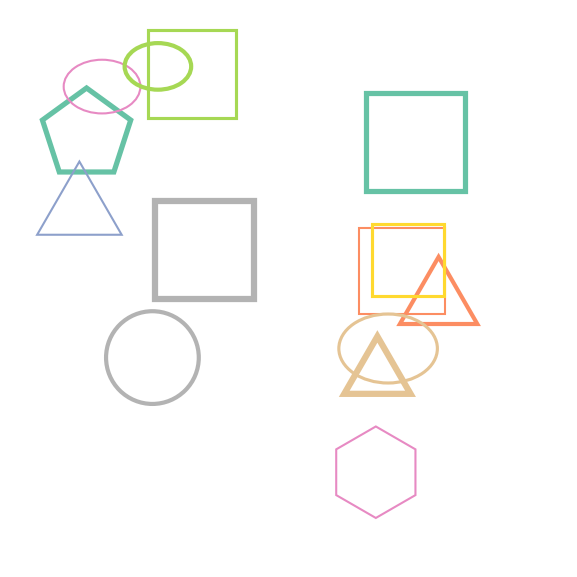[{"shape": "square", "thickness": 2.5, "radius": 0.43, "center": [0.719, 0.753]}, {"shape": "pentagon", "thickness": 2.5, "radius": 0.4, "center": [0.15, 0.766]}, {"shape": "square", "thickness": 1, "radius": 0.37, "center": [0.696, 0.53]}, {"shape": "triangle", "thickness": 2, "radius": 0.39, "center": [0.759, 0.477]}, {"shape": "triangle", "thickness": 1, "radius": 0.42, "center": [0.137, 0.635]}, {"shape": "hexagon", "thickness": 1, "radius": 0.4, "center": [0.651, 0.181]}, {"shape": "oval", "thickness": 1, "radius": 0.33, "center": [0.177, 0.849]}, {"shape": "oval", "thickness": 2, "radius": 0.29, "center": [0.273, 0.884]}, {"shape": "square", "thickness": 1.5, "radius": 0.38, "center": [0.333, 0.871]}, {"shape": "square", "thickness": 1.5, "radius": 0.31, "center": [0.706, 0.548]}, {"shape": "triangle", "thickness": 3, "radius": 0.33, "center": [0.653, 0.35]}, {"shape": "oval", "thickness": 1.5, "radius": 0.43, "center": [0.672, 0.396]}, {"shape": "square", "thickness": 3, "radius": 0.43, "center": [0.354, 0.566]}, {"shape": "circle", "thickness": 2, "radius": 0.4, "center": [0.264, 0.38]}]